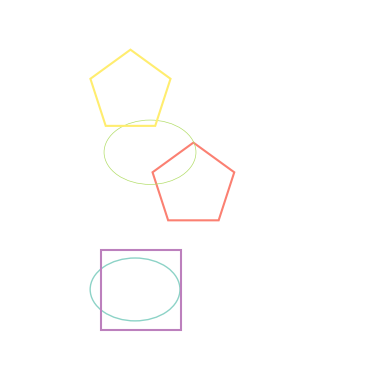[{"shape": "oval", "thickness": 1, "radius": 0.58, "center": [0.351, 0.248]}, {"shape": "pentagon", "thickness": 1.5, "radius": 0.56, "center": [0.502, 0.518]}, {"shape": "oval", "thickness": 0.5, "radius": 0.6, "center": [0.39, 0.605]}, {"shape": "square", "thickness": 1.5, "radius": 0.52, "center": [0.366, 0.246]}, {"shape": "pentagon", "thickness": 1.5, "radius": 0.55, "center": [0.339, 0.762]}]